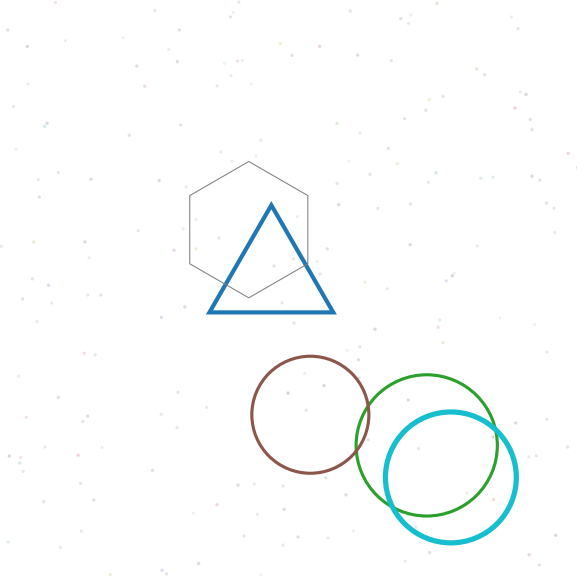[{"shape": "triangle", "thickness": 2, "radius": 0.62, "center": [0.47, 0.52]}, {"shape": "circle", "thickness": 1.5, "radius": 0.61, "center": [0.739, 0.228]}, {"shape": "circle", "thickness": 1.5, "radius": 0.51, "center": [0.537, 0.281]}, {"shape": "hexagon", "thickness": 0.5, "radius": 0.59, "center": [0.431, 0.601]}, {"shape": "circle", "thickness": 2.5, "radius": 0.57, "center": [0.781, 0.172]}]